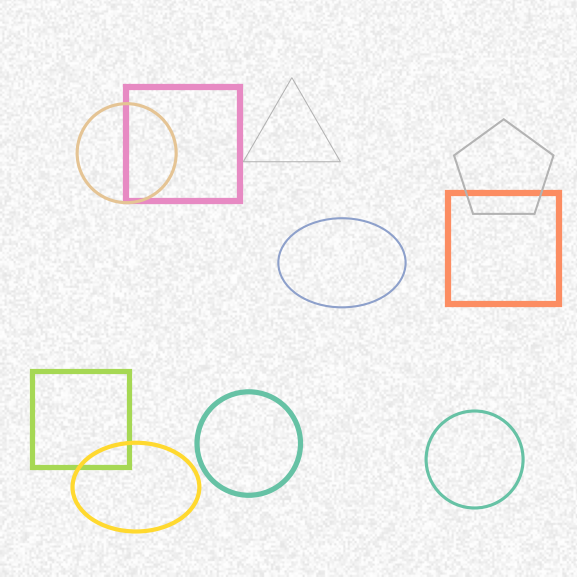[{"shape": "circle", "thickness": 2.5, "radius": 0.45, "center": [0.431, 0.231]}, {"shape": "circle", "thickness": 1.5, "radius": 0.42, "center": [0.822, 0.203]}, {"shape": "square", "thickness": 3, "radius": 0.48, "center": [0.871, 0.569]}, {"shape": "oval", "thickness": 1, "radius": 0.55, "center": [0.592, 0.544]}, {"shape": "square", "thickness": 3, "radius": 0.49, "center": [0.317, 0.75]}, {"shape": "square", "thickness": 2.5, "radius": 0.42, "center": [0.139, 0.274]}, {"shape": "oval", "thickness": 2, "radius": 0.55, "center": [0.235, 0.156]}, {"shape": "circle", "thickness": 1.5, "radius": 0.43, "center": [0.219, 0.734]}, {"shape": "triangle", "thickness": 0.5, "radius": 0.49, "center": [0.505, 0.768]}, {"shape": "pentagon", "thickness": 1, "radius": 0.45, "center": [0.872, 0.702]}]